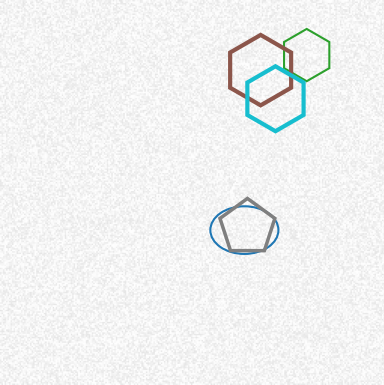[{"shape": "oval", "thickness": 1.5, "radius": 0.44, "center": [0.635, 0.402]}, {"shape": "hexagon", "thickness": 1.5, "radius": 0.34, "center": [0.797, 0.857]}, {"shape": "hexagon", "thickness": 3, "radius": 0.46, "center": [0.677, 0.818]}, {"shape": "pentagon", "thickness": 2.5, "radius": 0.37, "center": [0.643, 0.41]}, {"shape": "hexagon", "thickness": 3, "radius": 0.42, "center": [0.716, 0.744]}]